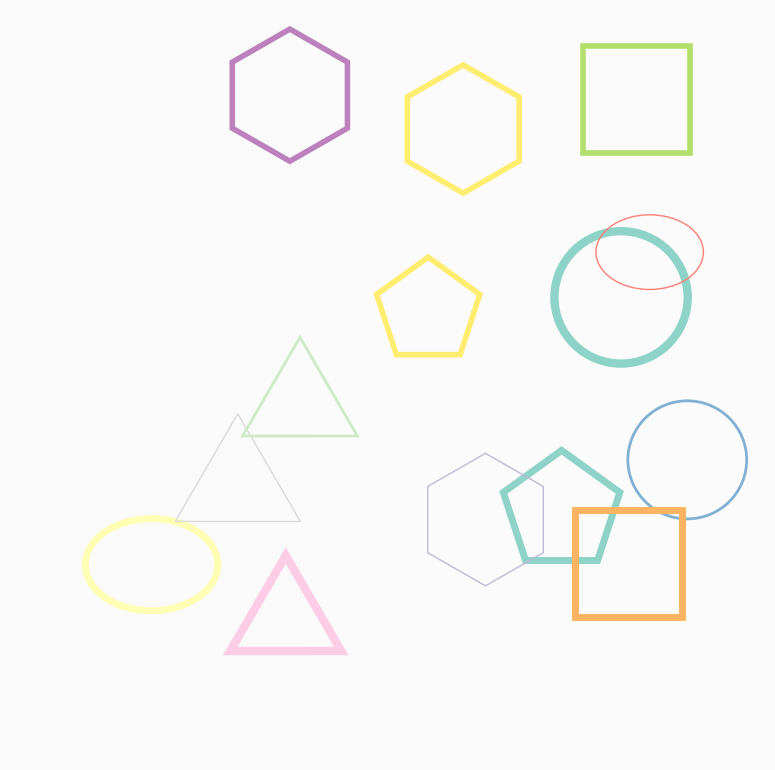[{"shape": "circle", "thickness": 3, "radius": 0.43, "center": [0.801, 0.614]}, {"shape": "pentagon", "thickness": 2.5, "radius": 0.4, "center": [0.725, 0.336]}, {"shape": "oval", "thickness": 2.5, "radius": 0.43, "center": [0.196, 0.267]}, {"shape": "hexagon", "thickness": 0.5, "radius": 0.43, "center": [0.626, 0.325]}, {"shape": "oval", "thickness": 0.5, "radius": 0.35, "center": [0.838, 0.673]}, {"shape": "circle", "thickness": 1, "radius": 0.38, "center": [0.887, 0.403]}, {"shape": "square", "thickness": 2.5, "radius": 0.35, "center": [0.811, 0.268]}, {"shape": "square", "thickness": 2, "radius": 0.35, "center": [0.821, 0.871]}, {"shape": "triangle", "thickness": 3, "radius": 0.41, "center": [0.369, 0.196]}, {"shape": "triangle", "thickness": 0.5, "radius": 0.47, "center": [0.307, 0.369]}, {"shape": "hexagon", "thickness": 2, "radius": 0.43, "center": [0.374, 0.876]}, {"shape": "triangle", "thickness": 1, "radius": 0.43, "center": [0.387, 0.476]}, {"shape": "pentagon", "thickness": 2, "radius": 0.35, "center": [0.553, 0.596]}, {"shape": "hexagon", "thickness": 2, "radius": 0.42, "center": [0.598, 0.832]}]